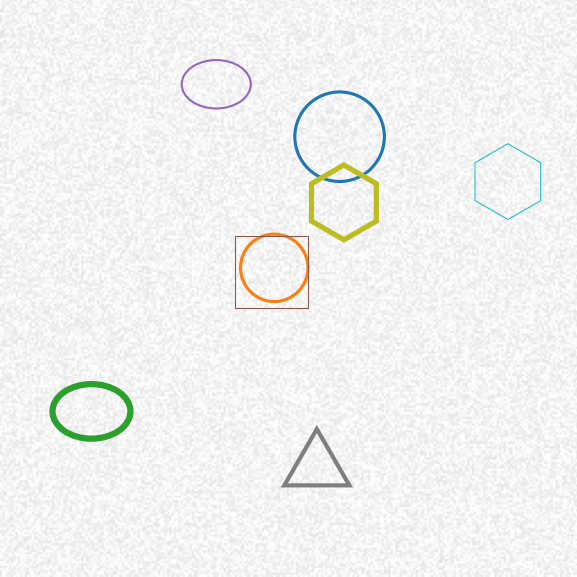[{"shape": "circle", "thickness": 1.5, "radius": 0.39, "center": [0.588, 0.762]}, {"shape": "circle", "thickness": 1.5, "radius": 0.29, "center": [0.475, 0.535]}, {"shape": "oval", "thickness": 3, "radius": 0.34, "center": [0.158, 0.287]}, {"shape": "oval", "thickness": 1, "radius": 0.3, "center": [0.374, 0.853]}, {"shape": "square", "thickness": 0.5, "radius": 0.31, "center": [0.47, 0.528]}, {"shape": "triangle", "thickness": 2, "radius": 0.33, "center": [0.549, 0.191]}, {"shape": "hexagon", "thickness": 2.5, "radius": 0.32, "center": [0.596, 0.649]}, {"shape": "hexagon", "thickness": 0.5, "radius": 0.33, "center": [0.879, 0.685]}]